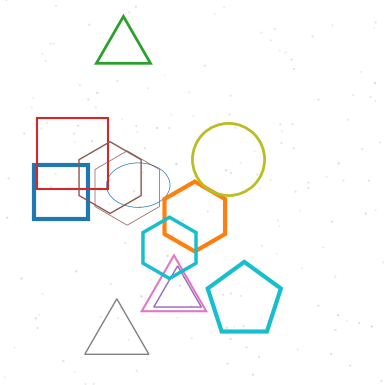[{"shape": "square", "thickness": 3, "radius": 0.35, "center": [0.158, 0.501]}, {"shape": "oval", "thickness": 0.5, "radius": 0.41, "center": [0.359, 0.519]}, {"shape": "hexagon", "thickness": 3, "radius": 0.45, "center": [0.506, 0.438]}, {"shape": "triangle", "thickness": 2, "radius": 0.41, "center": [0.321, 0.876]}, {"shape": "square", "thickness": 1.5, "radius": 0.46, "center": [0.189, 0.602]}, {"shape": "triangle", "thickness": 1, "radius": 0.36, "center": [0.461, 0.238]}, {"shape": "hexagon", "thickness": 1, "radius": 0.47, "center": [0.286, 0.539]}, {"shape": "hexagon", "thickness": 0.5, "radius": 0.48, "center": [0.33, 0.512]}, {"shape": "triangle", "thickness": 1.5, "radius": 0.48, "center": [0.452, 0.24]}, {"shape": "triangle", "thickness": 1, "radius": 0.48, "center": [0.303, 0.128]}, {"shape": "circle", "thickness": 2, "radius": 0.47, "center": [0.594, 0.586]}, {"shape": "pentagon", "thickness": 3, "radius": 0.5, "center": [0.635, 0.22]}, {"shape": "hexagon", "thickness": 2.5, "radius": 0.4, "center": [0.44, 0.356]}]